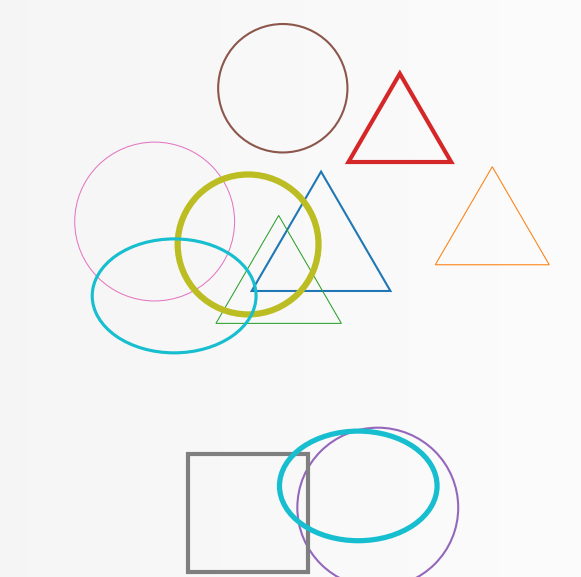[{"shape": "triangle", "thickness": 1, "radius": 0.69, "center": [0.552, 0.564]}, {"shape": "triangle", "thickness": 0.5, "radius": 0.57, "center": [0.847, 0.597]}, {"shape": "triangle", "thickness": 0.5, "radius": 0.62, "center": [0.479, 0.501]}, {"shape": "triangle", "thickness": 2, "radius": 0.51, "center": [0.688, 0.77]}, {"shape": "circle", "thickness": 1, "radius": 0.69, "center": [0.65, 0.12]}, {"shape": "circle", "thickness": 1, "radius": 0.56, "center": [0.487, 0.846]}, {"shape": "circle", "thickness": 0.5, "radius": 0.69, "center": [0.266, 0.616]}, {"shape": "square", "thickness": 2, "radius": 0.51, "center": [0.427, 0.111]}, {"shape": "circle", "thickness": 3, "radius": 0.61, "center": [0.427, 0.576]}, {"shape": "oval", "thickness": 2.5, "radius": 0.68, "center": [0.616, 0.158]}, {"shape": "oval", "thickness": 1.5, "radius": 0.7, "center": [0.3, 0.487]}]